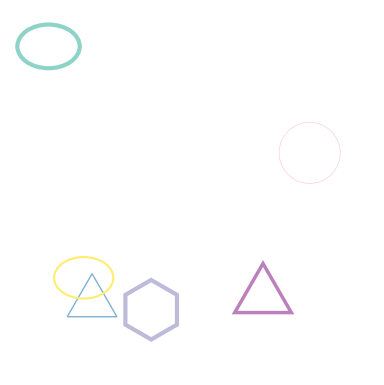[{"shape": "oval", "thickness": 3, "radius": 0.4, "center": [0.126, 0.879]}, {"shape": "hexagon", "thickness": 3, "radius": 0.39, "center": [0.393, 0.195]}, {"shape": "triangle", "thickness": 1, "radius": 0.37, "center": [0.239, 0.215]}, {"shape": "circle", "thickness": 0.5, "radius": 0.4, "center": [0.804, 0.603]}, {"shape": "triangle", "thickness": 2.5, "radius": 0.42, "center": [0.683, 0.231]}, {"shape": "oval", "thickness": 1.5, "radius": 0.39, "center": [0.217, 0.278]}]